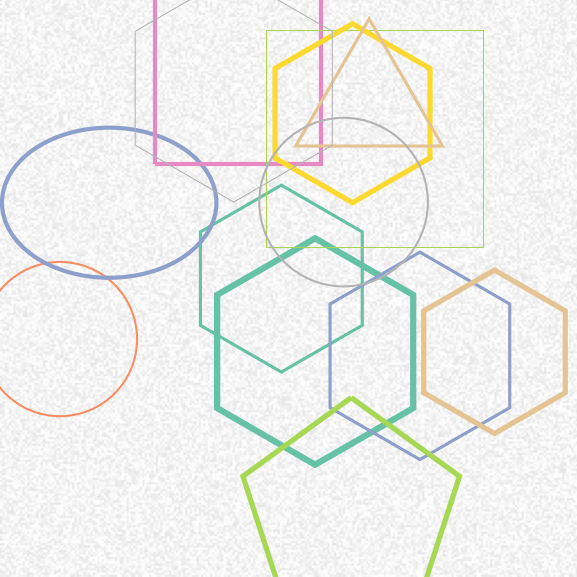[{"shape": "hexagon", "thickness": 1.5, "radius": 0.81, "center": [0.487, 0.517]}, {"shape": "hexagon", "thickness": 3, "radius": 0.98, "center": [0.546, 0.39]}, {"shape": "circle", "thickness": 1, "radius": 0.67, "center": [0.104, 0.412]}, {"shape": "oval", "thickness": 2, "radius": 0.93, "center": [0.189, 0.648]}, {"shape": "hexagon", "thickness": 1.5, "radius": 0.9, "center": [0.727, 0.383]}, {"shape": "square", "thickness": 2, "radius": 0.72, "center": [0.412, 0.859]}, {"shape": "pentagon", "thickness": 2.5, "radius": 0.99, "center": [0.608, 0.113]}, {"shape": "square", "thickness": 0.5, "radius": 0.94, "center": [0.648, 0.759]}, {"shape": "hexagon", "thickness": 2.5, "radius": 0.77, "center": [0.61, 0.803]}, {"shape": "hexagon", "thickness": 2.5, "radius": 0.71, "center": [0.856, 0.39]}, {"shape": "triangle", "thickness": 1.5, "radius": 0.73, "center": [0.639, 0.82]}, {"shape": "circle", "thickness": 1, "radius": 0.73, "center": [0.595, 0.649]}, {"shape": "hexagon", "thickness": 0.5, "radius": 0.99, "center": [0.405, 0.846]}]